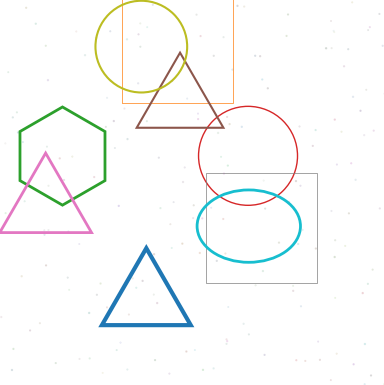[{"shape": "triangle", "thickness": 3, "radius": 0.67, "center": [0.38, 0.222]}, {"shape": "square", "thickness": 0.5, "radius": 0.72, "center": [0.46, 0.876]}, {"shape": "hexagon", "thickness": 2, "radius": 0.64, "center": [0.162, 0.595]}, {"shape": "circle", "thickness": 1, "radius": 0.64, "center": [0.644, 0.595]}, {"shape": "triangle", "thickness": 1.5, "radius": 0.65, "center": [0.468, 0.733]}, {"shape": "triangle", "thickness": 2, "radius": 0.69, "center": [0.119, 0.465]}, {"shape": "square", "thickness": 0.5, "radius": 0.72, "center": [0.679, 0.408]}, {"shape": "circle", "thickness": 1.5, "radius": 0.6, "center": [0.367, 0.879]}, {"shape": "oval", "thickness": 2, "radius": 0.67, "center": [0.646, 0.413]}]